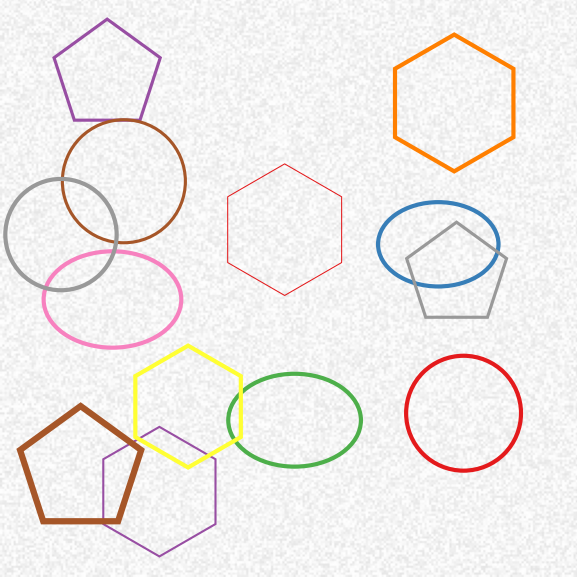[{"shape": "circle", "thickness": 2, "radius": 0.5, "center": [0.803, 0.284]}, {"shape": "hexagon", "thickness": 0.5, "radius": 0.57, "center": [0.493, 0.601]}, {"shape": "oval", "thickness": 2, "radius": 0.52, "center": [0.759, 0.576]}, {"shape": "oval", "thickness": 2, "radius": 0.57, "center": [0.51, 0.272]}, {"shape": "hexagon", "thickness": 1, "radius": 0.56, "center": [0.276, 0.148]}, {"shape": "pentagon", "thickness": 1.5, "radius": 0.48, "center": [0.186, 0.869]}, {"shape": "hexagon", "thickness": 2, "radius": 0.59, "center": [0.787, 0.821]}, {"shape": "hexagon", "thickness": 2, "radius": 0.53, "center": [0.326, 0.295]}, {"shape": "pentagon", "thickness": 3, "radius": 0.55, "center": [0.14, 0.186]}, {"shape": "circle", "thickness": 1.5, "radius": 0.53, "center": [0.214, 0.685]}, {"shape": "oval", "thickness": 2, "radius": 0.6, "center": [0.195, 0.481]}, {"shape": "pentagon", "thickness": 1.5, "radius": 0.45, "center": [0.791, 0.523]}, {"shape": "circle", "thickness": 2, "radius": 0.48, "center": [0.106, 0.593]}]